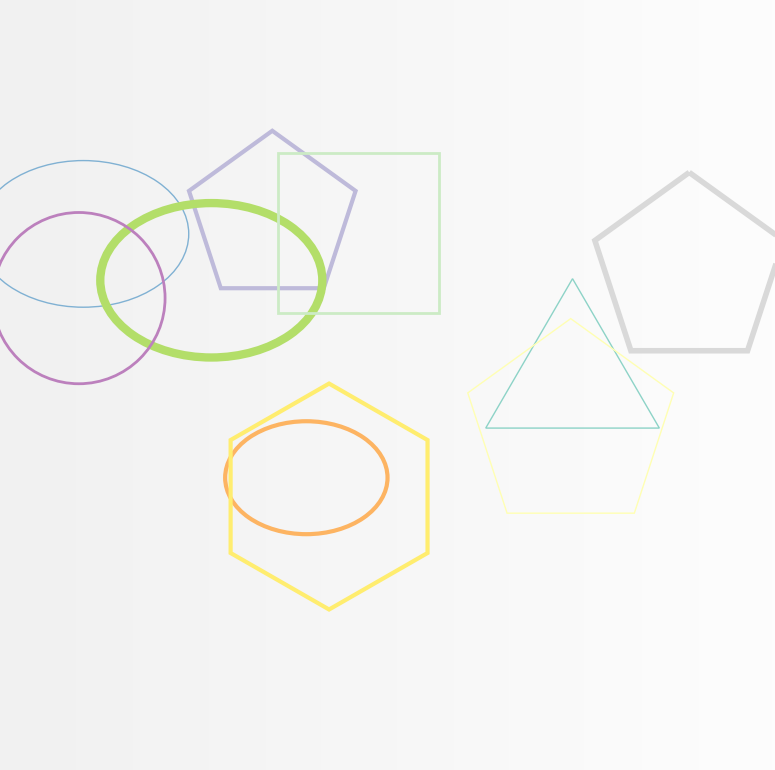[{"shape": "triangle", "thickness": 0.5, "radius": 0.65, "center": [0.739, 0.509]}, {"shape": "pentagon", "thickness": 0.5, "radius": 0.7, "center": [0.736, 0.447]}, {"shape": "pentagon", "thickness": 1.5, "radius": 0.57, "center": [0.351, 0.717]}, {"shape": "oval", "thickness": 0.5, "radius": 0.68, "center": [0.108, 0.696]}, {"shape": "oval", "thickness": 1.5, "radius": 0.52, "center": [0.395, 0.38]}, {"shape": "oval", "thickness": 3, "radius": 0.72, "center": [0.273, 0.636]}, {"shape": "pentagon", "thickness": 2, "radius": 0.64, "center": [0.889, 0.648]}, {"shape": "circle", "thickness": 1, "radius": 0.56, "center": [0.102, 0.613]}, {"shape": "square", "thickness": 1, "radius": 0.52, "center": [0.462, 0.697]}, {"shape": "hexagon", "thickness": 1.5, "radius": 0.73, "center": [0.425, 0.355]}]